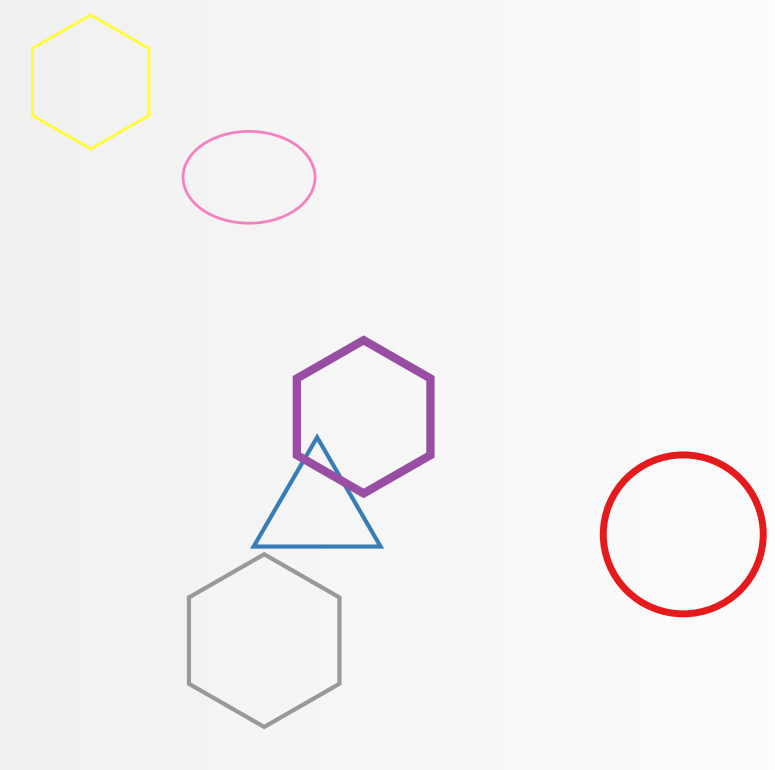[{"shape": "circle", "thickness": 2.5, "radius": 0.52, "center": [0.882, 0.306]}, {"shape": "triangle", "thickness": 1.5, "radius": 0.47, "center": [0.409, 0.337]}, {"shape": "hexagon", "thickness": 3, "radius": 0.5, "center": [0.469, 0.459]}, {"shape": "hexagon", "thickness": 1, "radius": 0.43, "center": [0.117, 0.894]}, {"shape": "oval", "thickness": 1, "radius": 0.43, "center": [0.321, 0.77]}, {"shape": "hexagon", "thickness": 1.5, "radius": 0.56, "center": [0.341, 0.168]}]